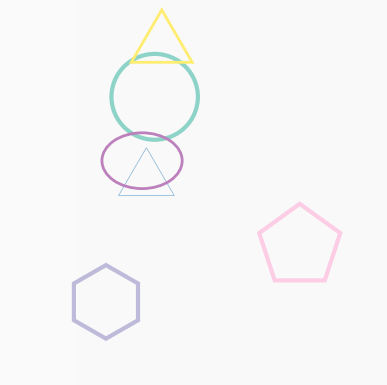[{"shape": "circle", "thickness": 3, "radius": 0.56, "center": [0.399, 0.749]}, {"shape": "hexagon", "thickness": 3, "radius": 0.48, "center": [0.273, 0.216]}, {"shape": "triangle", "thickness": 0.5, "radius": 0.42, "center": [0.378, 0.533]}, {"shape": "pentagon", "thickness": 3, "radius": 0.55, "center": [0.773, 0.361]}, {"shape": "oval", "thickness": 2, "radius": 0.52, "center": [0.367, 0.583]}, {"shape": "triangle", "thickness": 2, "radius": 0.45, "center": [0.417, 0.884]}]